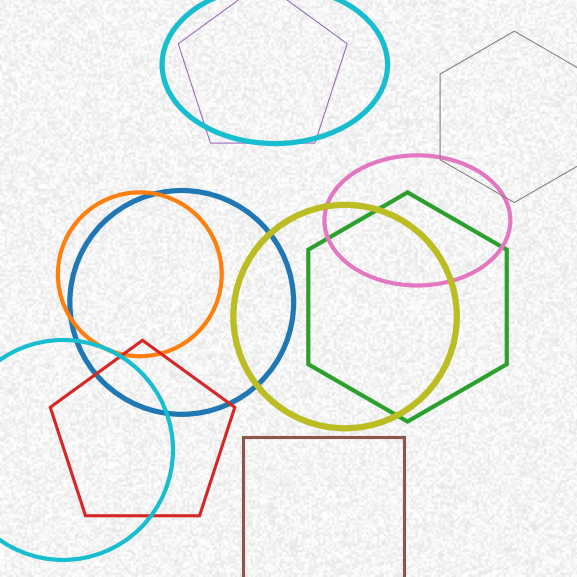[{"shape": "circle", "thickness": 2.5, "radius": 0.97, "center": [0.315, 0.475]}, {"shape": "circle", "thickness": 2, "radius": 0.71, "center": [0.242, 0.524]}, {"shape": "hexagon", "thickness": 2, "radius": 0.99, "center": [0.706, 0.468]}, {"shape": "pentagon", "thickness": 1.5, "radius": 0.84, "center": [0.247, 0.242]}, {"shape": "pentagon", "thickness": 0.5, "radius": 0.77, "center": [0.455, 0.876]}, {"shape": "square", "thickness": 1.5, "radius": 0.69, "center": [0.56, 0.104]}, {"shape": "oval", "thickness": 2, "radius": 0.8, "center": [0.723, 0.617]}, {"shape": "hexagon", "thickness": 0.5, "radius": 0.74, "center": [0.891, 0.797]}, {"shape": "circle", "thickness": 3, "radius": 0.97, "center": [0.598, 0.451]}, {"shape": "circle", "thickness": 2, "radius": 0.95, "center": [0.109, 0.22]}, {"shape": "oval", "thickness": 2.5, "radius": 0.98, "center": [0.476, 0.887]}]